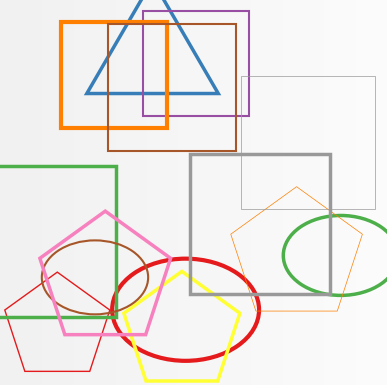[{"shape": "oval", "thickness": 3, "radius": 0.95, "center": [0.479, 0.195]}, {"shape": "pentagon", "thickness": 1, "radius": 0.71, "center": [0.148, 0.151]}, {"shape": "triangle", "thickness": 2.5, "radius": 0.98, "center": [0.394, 0.855]}, {"shape": "square", "thickness": 2.5, "radius": 0.98, "center": [0.105, 0.373]}, {"shape": "oval", "thickness": 2.5, "radius": 0.74, "center": [0.879, 0.337]}, {"shape": "square", "thickness": 1.5, "radius": 0.68, "center": [0.506, 0.835]}, {"shape": "pentagon", "thickness": 0.5, "radius": 0.89, "center": [0.765, 0.336]}, {"shape": "square", "thickness": 3, "radius": 0.69, "center": [0.294, 0.804]}, {"shape": "pentagon", "thickness": 2.5, "radius": 0.79, "center": [0.469, 0.138]}, {"shape": "square", "thickness": 1.5, "radius": 0.82, "center": [0.443, 0.773]}, {"shape": "oval", "thickness": 1.5, "radius": 0.69, "center": [0.245, 0.28]}, {"shape": "pentagon", "thickness": 2.5, "radius": 0.89, "center": [0.272, 0.274]}, {"shape": "square", "thickness": 2.5, "radius": 0.9, "center": [0.67, 0.418]}, {"shape": "square", "thickness": 0.5, "radius": 0.86, "center": [0.795, 0.629]}]